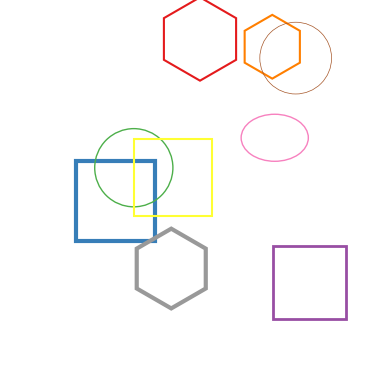[{"shape": "hexagon", "thickness": 1.5, "radius": 0.54, "center": [0.519, 0.899]}, {"shape": "square", "thickness": 3, "radius": 0.52, "center": [0.3, 0.478]}, {"shape": "circle", "thickness": 1, "radius": 0.51, "center": [0.348, 0.564]}, {"shape": "square", "thickness": 2, "radius": 0.48, "center": [0.804, 0.265]}, {"shape": "hexagon", "thickness": 1.5, "radius": 0.41, "center": [0.707, 0.879]}, {"shape": "square", "thickness": 1.5, "radius": 0.5, "center": [0.45, 0.539]}, {"shape": "circle", "thickness": 0.5, "radius": 0.47, "center": [0.768, 0.849]}, {"shape": "oval", "thickness": 1, "radius": 0.44, "center": [0.714, 0.642]}, {"shape": "hexagon", "thickness": 3, "radius": 0.52, "center": [0.445, 0.302]}]